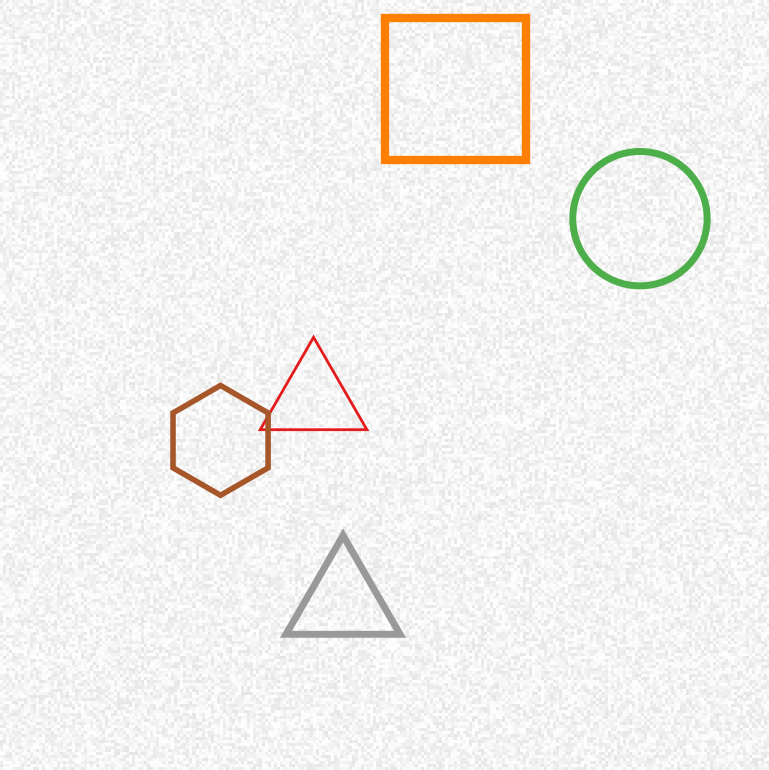[{"shape": "triangle", "thickness": 1, "radius": 0.4, "center": [0.407, 0.482]}, {"shape": "circle", "thickness": 2.5, "radius": 0.44, "center": [0.831, 0.716]}, {"shape": "square", "thickness": 3, "radius": 0.46, "center": [0.592, 0.884]}, {"shape": "hexagon", "thickness": 2, "radius": 0.36, "center": [0.286, 0.428]}, {"shape": "triangle", "thickness": 2.5, "radius": 0.43, "center": [0.445, 0.219]}]